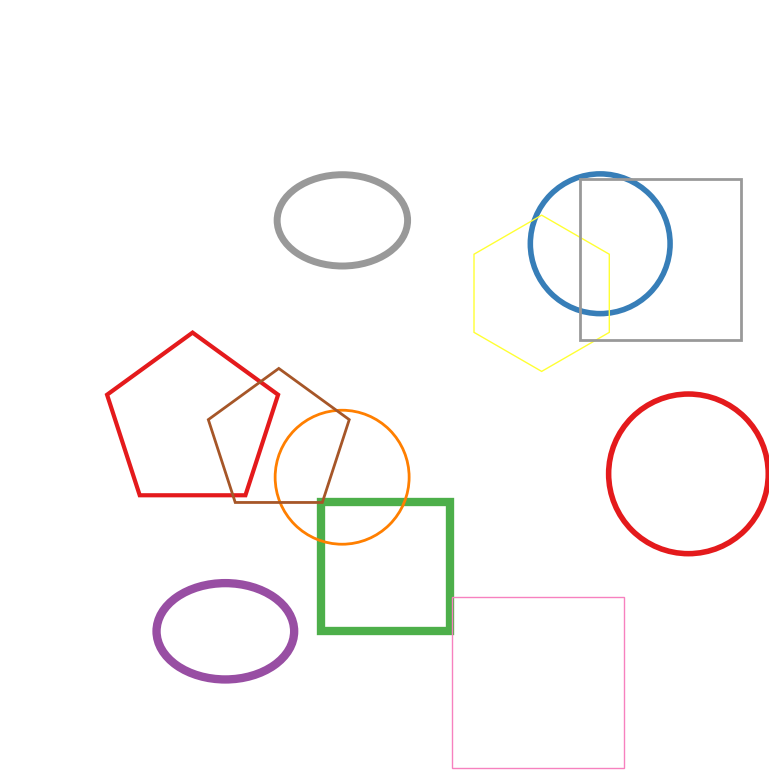[{"shape": "pentagon", "thickness": 1.5, "radius": 0.58, "center": [0.25, 0.451]}, {"shape": "circle", "thickness": 2, "radius": 0.52, "center": [0.894, 0.385]}, {"shape": "circle", "thickness": 2, "radius": 0.45, "center": [0.779, 0.683]}, {"shape": "square", "thickness": 3, "radius": 0.42, "center": [0.501, 0.264]}, {"shape": "oval", "thickness": 3, "radius": 0.45, "center": [0.293, 0.18]}, {"shape": "circle", "thickness": 1, "radius": 0.44, "center": [0.444, 0.38]}, {"shape": "hexagon", "thickness": 0.5, "radius": 0.51, "center": [0.703, 0.619]}, {"shape": "pentagon", "thickness": 1, "radius": 0.48, "center": [0.362, 0.425]}, {"shape": "square", "thickness": 0.5, "radius": 0.56, "center": [0.699, 0.114]}, {"shape": "square", "thickness": 1, "radius": 0.52, "center": [0.857, 0.663]}, {"shape": "oval", "thickness": 2.5, "radius": 0.42, "center": [0.445, 0.714]}]